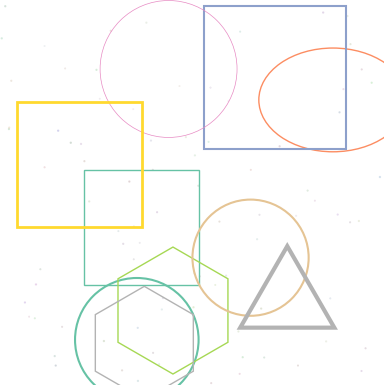[{"shape": "circle", "thickness": 1.5, "radius": 0.8, "center": [0.355, 0.117]}, {"shape": "square", "thickness": 1, "radius": 0.75, "center": [0.368, 0.41]}, {"shape": "oval", "thickness": 1, "radius": 0.96, "center": [0.865, 0.74]}, {"shape": "square", "thickness": 1.5, "radius": 0.92, "center": [0.714, 0.799]}, {"shape": "circle", "thickness": 0.5, "radius": 0.89, "center": [0.438, 0.821]}, {"shape": "hexagon", "thickness": 1, "radius": 0.82, "center": [0.449, 0.193]}, {"shape": "square", "thickness": 2, "radius": 0.81, "center": [0.207, 0.572]}, {"shape": "circle", "thickness": 1.5, "radius": 0.75, "center": [0.651, 0.331]}, {"shape": "hexagon", "thickness": 1, "radius": 0.73, "center": [0.375, 0.109]}, {"shape": "triangle", "thickness": 3, "radius": 0.71, "center": [0.746, 0.22]}]